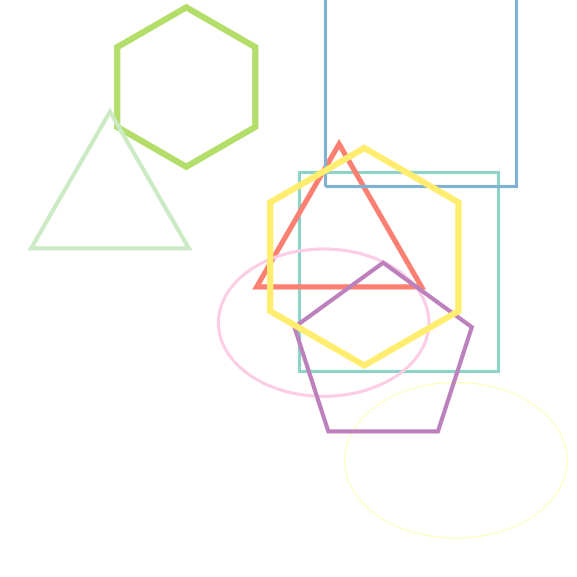[{"shape": "square", "thickness": 1.5, "radius": 0.86, "center": [0.69, 0.529]}, {"shape": "oval", "thickness": 0.5, "radius": 0.96, "center": [0.789, 0.202]}, {"shape": "triangle", "thickness": 2.5, "radius": 0.82, "center": [0.587, 0.585]}, {"shape": "square", "thickness": 1.5, "radius": 0.83, "center": [0.728, 0.842]}, {"shape": "hexagon", "thickness": 3, "radius": 0.69, "center": [0.323, 0.848]}, {"shape": "oval", "thickness": 1.5, "radius": 0.91, "center": [0.56, 0.44]}, {"shape": "pentagon", "thickness": 2, "radius": 0.81, "center": [0.663, 0.383]}, {"shape": "triangle", "thickness": 2, "radius": 0.79, "center": [0.19, 0.648]}, {"shape": "hexagon", "thickness": 3, "radius": 0.94, "center": [0.631, 0.555]}]